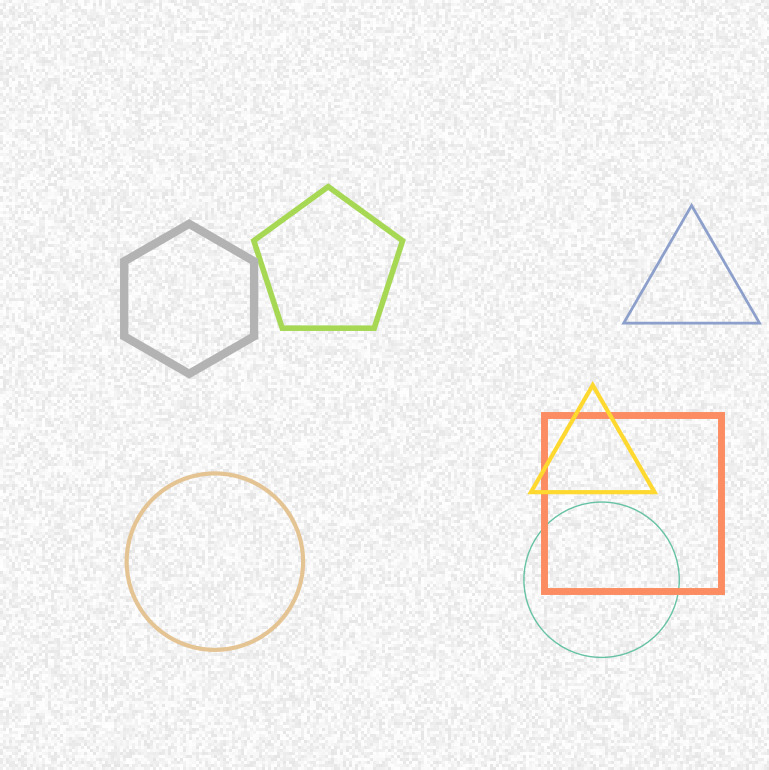[{"shape": "circle", "thickness": 0.5, "radius": 0.5, "center": [0.781, 0.247]}, {"shape": "square", "thickness": 2.5, "radius": 0.57, "center": [0.821, 0.347]}, {"shape": "triangle", "thickness": 1, "radius": 0.51, "center": [0.898, 0.631]}, {"shape": "pentagon", "thickness": 2, "radius": 0.51, "center": [0.426, 0.656]}, {"shape": "triangle", "thickness": 1.5, "radius": 0.46, "center": [0.77, 0.407]}, {"shape": "circle", "thickness": 1.5, "radius": 0.57, "center": [0.279, 0.271]}, {"shape": "hexagon", "thickness": 3, "radius": 0.49, "center": [0.246, 0.612]}]